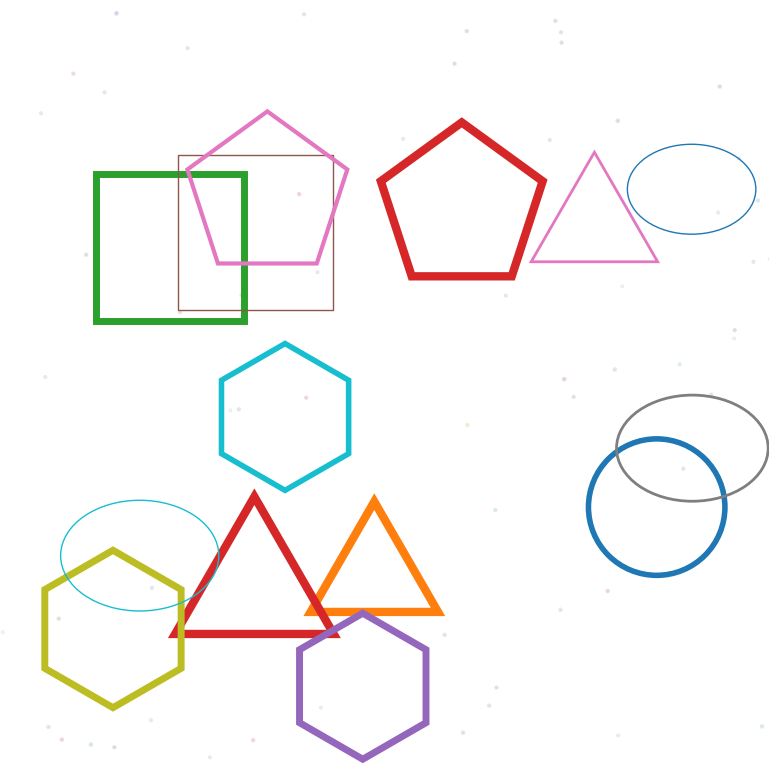[{"shape": "circle", "thickness": 2, "radius": 0.44, "center": [0.853, 0.341]}, {"shape": "oval", "thickness": 0.5, "radius": 0.42, "center": [0.898, 0.754]}, {"shape": "triangle", "thickness": 3, "radius": 0.48, "center": [0.486, 0.253]}, {"shape": "square", "thickness": 2.5, "radius": 0.48, "center": [0.221, 0.679]}, {"shape": "triangle", "thickness": 3, "radius": 0.59, "center": [0.33, 0.236]}, {"shape": "pentagon", "thickness": 3, "radius": 0.55, "center": [0.6, 0.731]}, {"shape": "hexagon", "thickness": 2.5, "radius": 0.47, "center": [0.471, 0.109]}, {"shape": "square", "thickness": 0.5, "radius": 0.5, "center": [0.332, 0.698]}, {"shape": "triangle", "thickness": 1, "radius": 0.47, "center": [0.772, 0.707]}, {"shape": "pentagon", "thickness": 1.5, "radius": 0.55, "center": [0.347, 0.746]}, {"shape": "oval", "thickness": 1, "radius": 0.49, "center": [0.899, 0.418]}, {"shape": "hexagon", "thickness": 2.5, "radius": 0.51, "center": [0.147, 0.183]}, {"shape": "hexagon", "thickness": 2, "radius": 0.48, "center": [0.37, 0.459]}, {"shape": "oval", "thickness": 0.5, "radius": 0.51, "center": [0.181, 0.278]}]